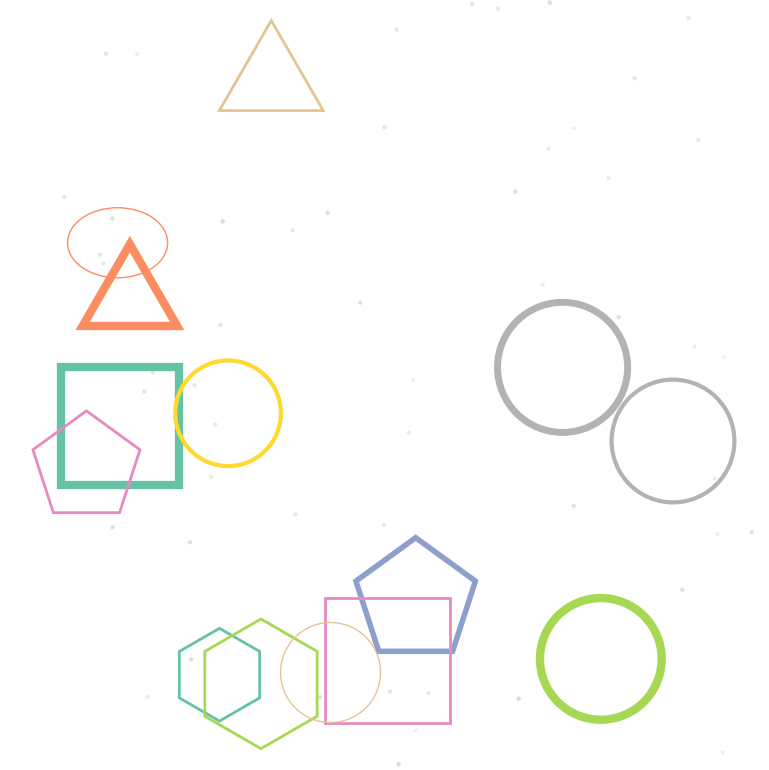[{"shape": "square", "thickness": 3, "radius": 0.38, "center": [0.156, 0.447]}, {"shape": "hexagon", "thickness": 1, "radius": 0.3, "center": [0.285, 0.124]}, {"shape": "oval", "thickness": 0.5, "radius": 0.32, "center": [0.153, 0.685]}, {"shape": "triangle", "thickness": 3, "radius": 0.35, "center": [0.169, 0.612]}, {"shape": "pentagon", "thickness": 2, "radius": 0.41, "center": [0.54, 0.22]}, {"shape": "square", "thickness": 1, "radius": 0.41, "center": [0.503, 0.142]}, {"shape": "pentagon", "thickness": 1, "radius": 0.37, "center": [0.112, 0.393]}, {"shape": "hexagon", "thickness": 1, "radius": 0.42, "center": [0.339, 0.112]}, {"shape": "circle", "thickness": 3, "radius": 0.4, "center": [0.78, 0.144]}, {"shape": "circle", "thickness": 1.5, "radius": 0.34, "center": [0.296, 0.463]}, {"shape": "circle", "thickness": 0.5, "radius": 0.32, "center": [0.429, 0.127]}, {"shape": "triangle", "thickness": 1, "radius": 0.39, "center": [0.352, 0.895]}, {"shape": "circle", "thickness": 1.5, "radius": 0.4, "center": [0.874, 0.427]}, {"shape": "circle", "thickness": 2.5, "radius": 0.42, "center": [0.731, 0.523]}]